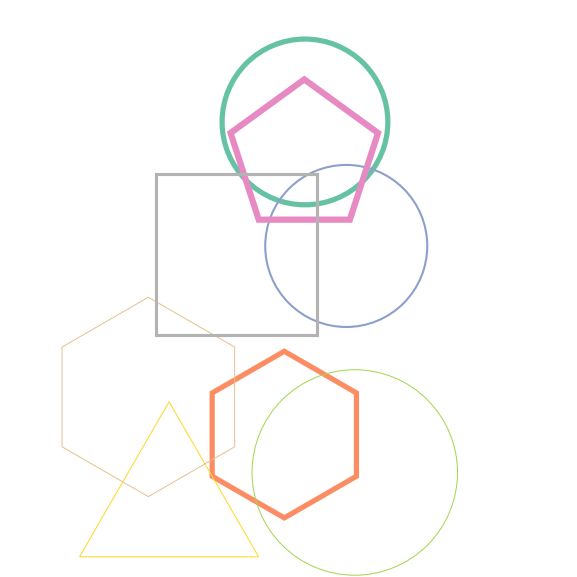[{"shape": "circle", "thickness": 2.5, "radius": 0.72, "center": [0.528, 0.788]}, {"shape": "hexagon", "thickness": 2.5, "radius": 0.72, "center": [0.492, 0.247]}, {"shape": "circle", "thickness": 1, "radius": 0.7, "center": [0.6, 0.573]}, {"shape": "pentagon", "thickness": 3, "radius": 0.67, "center": [0.527, 0.727]}, {"shape": "circle", "thickness": 0.5, "radius": 0.89, "center": [0.614, 0.181]}, {"shape": "triangle", "thickness": 0.5, "radius": 0.89, "center": [0.293, 0.125]}, {"shape": "hexagon", "thickness": 0.5, "radius": 0.86, "center": [0.257, 0.312]}, {"shape": "square", "thickness": 1.5, "radius": 0.7, "center": [0.409, 0.559]}]